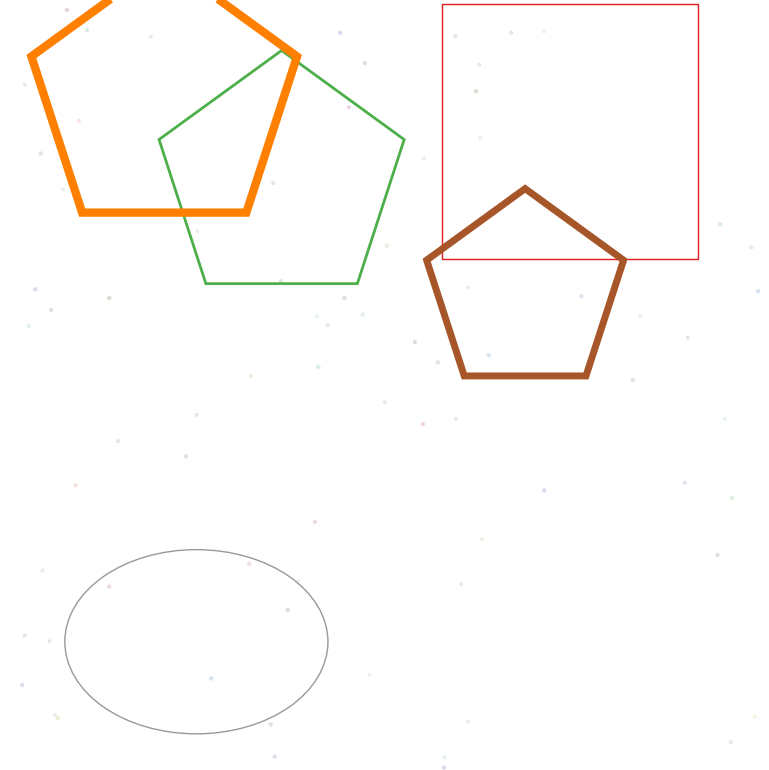[{"shape": "square", "thickness": 0.5, "radius": 0.83, "center": [0.74, 0.829]}, {"shape": "pentagon", "thickness": 1, "radius": 0.84, "center": [0.366, 0.767]}, {"shape": "pentagon", "thickness": 3, "radius": 0.91, "center": [0.213, 0.871]}, {"shape": "pentagon", "thickness": 2.5, "radius": 0.67, "center": [0.682, 0.621]}, {"shape": "oval", "thickness": 0.5, "radius": 0.85, "center": [0.255, 0.167]}]